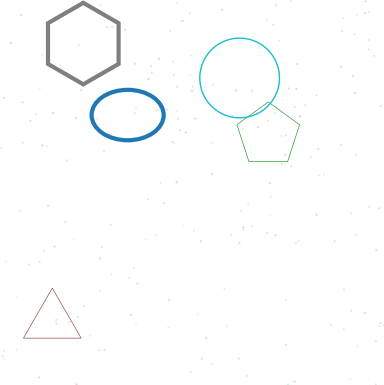[{"shape": "oval", "thickness": 3, "radius": 0.47, "center": [0.332, 0.701]}, {"shape": "pentagon", "thickness": 0.5, "radius": 0.43, "center": [0.697, 0.65]}, {"shape": "triangle", "thickness": 0.5, "radius": 0.43, "center": [0.136, 0.165]}, {"shape": "hexagon", "thickness": 3, "radius": 0.53, "center": [0.216, 0.887]}, {"shape": "circle", "thickness": 1, "radius": 0.52, "center": [0.622, 0.797]}]